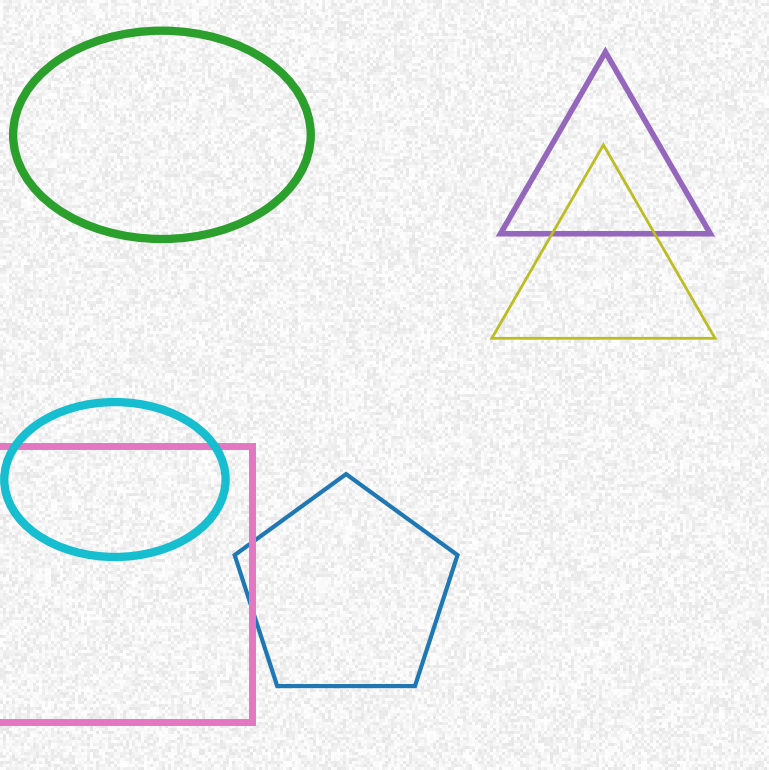[{"shape": "pentagon", "thickness": 1.5, "radius": 0.76, "center": [0.449, 0.232]}, {"shape": "oval", "thickness": 3, "radius": 0.97, "center": [0.21, 0.825]}, {"shape": "triangle", "thickness": 2, "radius": 0.79, "center": [0.786, 0.775]}, {"shape": "square", "thickness": 2.5, "radius": 0.89, "center": [0.149, 0.242]}, {"shape": "triangle", "thickness": 1, "radius": 0.84, "center": [0.784, 0.644]}, {"shape": "oval", "thickness": 3, "radius": 0.72, "center": [0.149, 0.377]}]